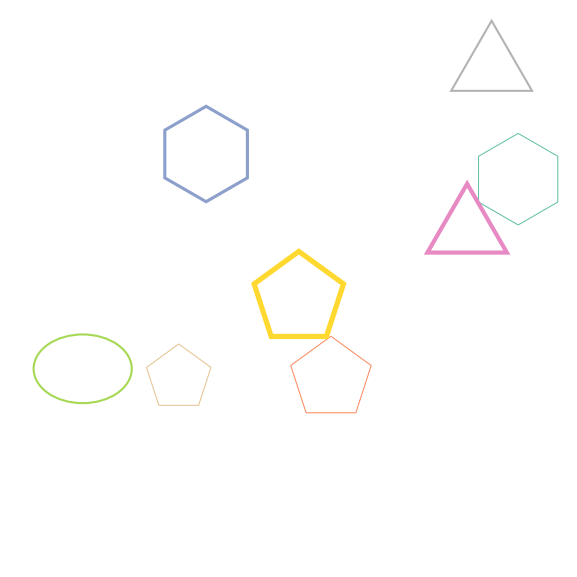[{"shape": "hexagon", "thickness": 0.5, "radius": 0.4, "center": [0.897, 0.689]}, {"shape": "pentagon", "thickness": 0.5, "radius": 0.37, "center": [0.573, 0.344]}, {"shape": "hexagon", "thickness": 1.5, "radius": 0.41, "center": [0.357, 0.732]}, {"shape": "triangle", "thickness": 2, "radius": 0.4, "center": [0.809, 0.601]}, {"shape": "oval", "thickness": 1, "radius": 0.42, "center": [0.143, 0.361]}, {"shape": "pentagon", "thickness": 2.5, "radius": 0.41, "center": [0.517, 0.482]}, {"shape": "pentagon", "thickness": 0.5, "radius": 0.29, "center": [0.309, 0.345]}, {"shape": "triangle", "thickness": 1, "radius": 0.4, "center": [0.851, 0.882]}]